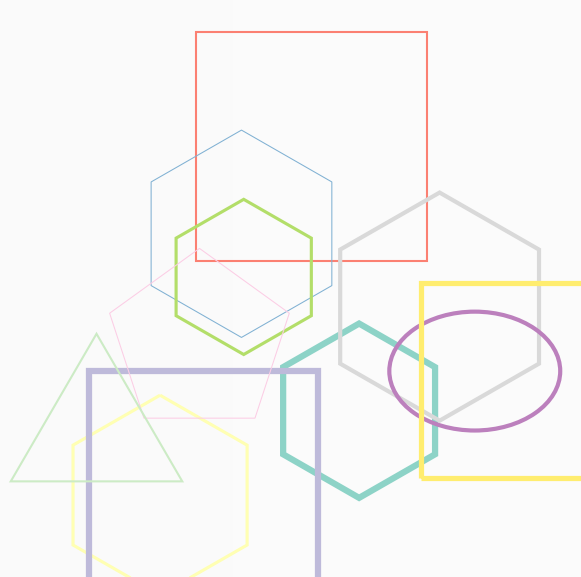[{"shape": "hexagon", "thickness": 3, "radius": 0.75, "center": [0.618, 0.288]}, {"shape": "hexagon", "thickness": 1.5, "radius": 0.86, "center": [0.275, 0.142]}, {"shape": "square", "thickness": 3, "radius": 0.99, "center": [0.35, 0.16]}, {"shape": "square", "thickness": 1, "radius": 0.99, "center": [0.536, 0.745]}, {"shape": "hexagon", "thickness": 0.5, "radius": 0.9, "center": [0.415, 0.594]}, {"shape": "hexagon", "thickness": 1.5, "radius": 0.67, "center": [0.419, 0.52]}, {"shape": "pentagon", "thickness": 0.5, "radius": 0.81, "center": [0.343, 0.407]}, {"shape": "hexagon", "thickness": 2, "radius": 0.99, "center": [0.756, 0.468]}, {"shape": "oval", "thickness": 2, "radius": 0.74, "center": [0.817, 0.357]}, {"shape": "triangle", "thickness": 1, "radius": 0.85, "center": [0.166, 0.251]}, {"shape": "square", "thickness": 2.5, "radius": 0.85, "center": [0.893, 0.341]}]